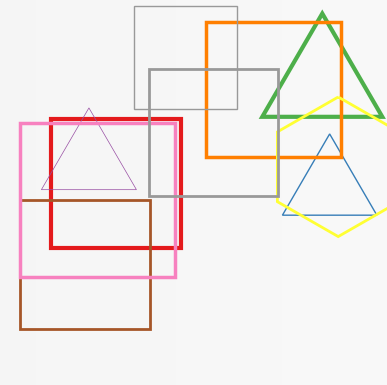[{"shape": "square", "thickness": 3, "radius": 0.84, "center": [0.299, 0.525]}, {"shape": "triangle", "thickness": 1, "radius": 0.7, "center": [0.851, 0.511]}, {"shape": "triangle", "thickness": 3, "radius": 0.89, "center": [0.832, 0.786]}, {"shape": "triangle", "thickness": 0.5, "radius": 0.71, "center": [0.229, 0.578]}, {"shape": "square", "thickness": 2.5, "radius": 0.87, "center": [0.706, 0.767]}, {"shape": "hexagon", "thickness": 2, "radius": 0.91, "center": [0.873, 0.567]}, {"shape": "square", "thickness": 2, "radius": 0.84, "center": [0.218, 0.314]}, {"shape": "square", "thickness": 2.5, "radius": 1.0, "center": [0.25, 0.481]}, {"shape": "square", "thickness": 2, "radius": 0.83, "center": [0.552, 0.656]}, {"shape": "square", "thickness": 1, "radius": 0.67, "center": [0.479, 0.852]}]